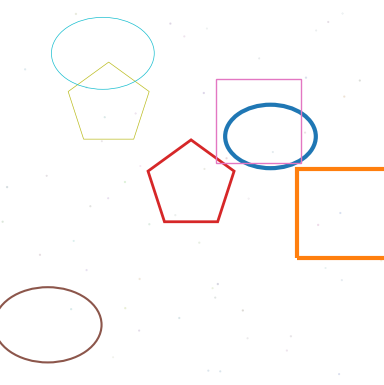[{"shape": "oval", "thickness": 3, "radius": 0.59, "center": [0.703, 0.646]}, {"shape": "square", "thickness": 3, "radius": 0.58, "center": [0.887, 0.446]}, {"shape": "pentagon", "thickness": 2, "radius": 0.59, "center": [0.496, 0.519]}, {"shape": "oval", "thickness": 1.5, "radius": 0.7, "center": [0.124, 0.156]}, {"shape": "square", "thickness": 1, "radius": 0.55, "center": [0.672, 0.685]}, {"shape": "pentagon", "thickness": 0.5, "radius": 0.55, "center": [0.282, 0.728]}, {"shape": "oval", "thickness": 0.5, "radius": 0.67, "center": [0.267, 0.862]}]